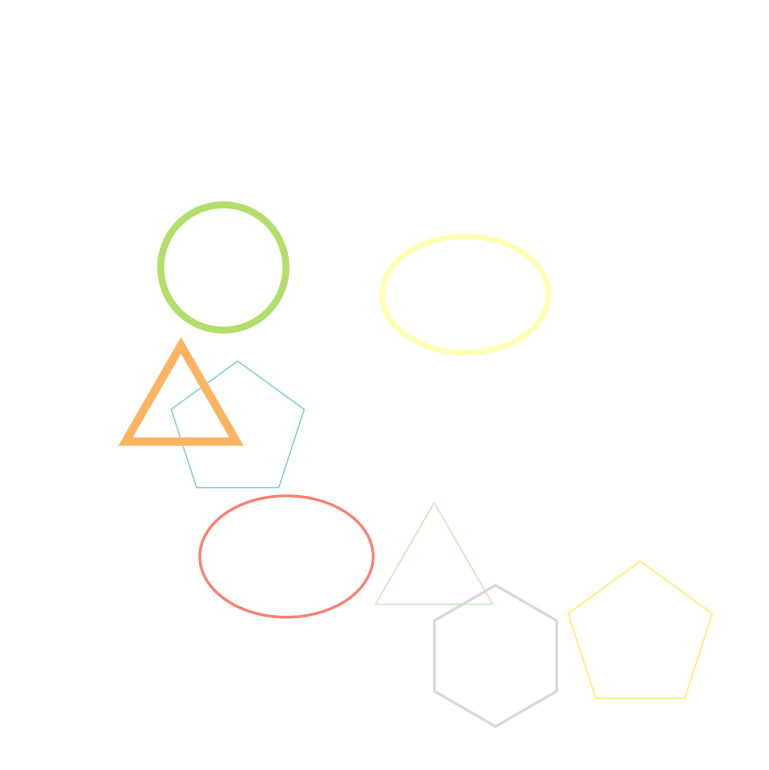[{"shape": "pentagon", "thickness": 0.5, "radius": 0.45, "center": [0.309, 0.44]}, {"shape": "oval", "thickness": 2, "radius": 0.54, "center": [0.604, 0.618]}, {"shape": "oval", "thickness": 1, "radius": 0.56, "center": [0.372, 0.277]}, {"shape": "triangle", "thickness": 3, "radius": 0.42, "center": [0.235, 0.468]}, {"shape": "circle", "thickness": 2.5, "radius": 0.41, "center": [0.29, 0.653]}, {"shape": "hexagon", "thickness": 1, "radius": 0.46, "center": [0.644, 0.148]}, {"shape": "triangle", "thickness": 0.5, "radius": 0.44, "center": [0.564, 0.259]}, {"shape": "pentagon", "thickness": 0.5, "radius": 0.49, "center": [0.831, 0.173]}]